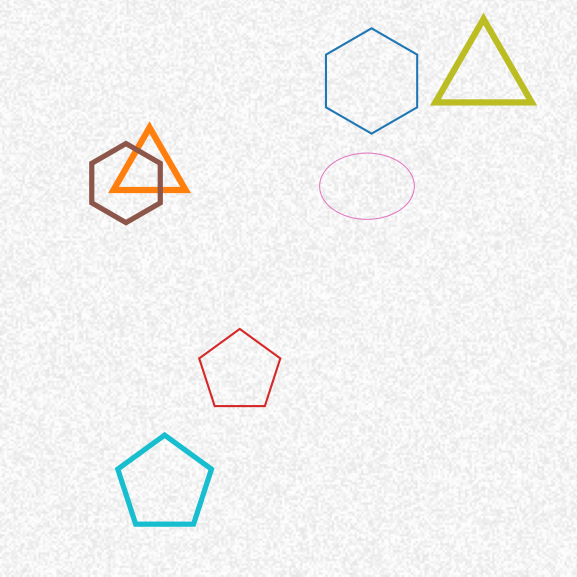[{"shape": "hexagon", "thickness": 1, "radius": 0.46, "center": [0.643, 0.859]}, {"shape": "triangle", "thickness": 3, "radius": 0.36, "center": [0.259, 0.706]}, {"shape": "pentagon", "thickness": 1, "radius": 0.37, "center": [0.415, 0.356]}, {"shape": "hexagon", "thickness": 2.5, "radius": 0.34, "center": [0.218, 0.682]}, {"shape": "oval", "thickness": 0.5, "radius": 0.41, "center": [0.635, 0.677]}, {"shape": "triangle", "thickness": 3, "radius": 0.48, "center": [0.837, 0.87]}, {"shape": "pentagon", "thickness": 2.5, "radius": 0.43, "center": [0.285, 0.16]}]